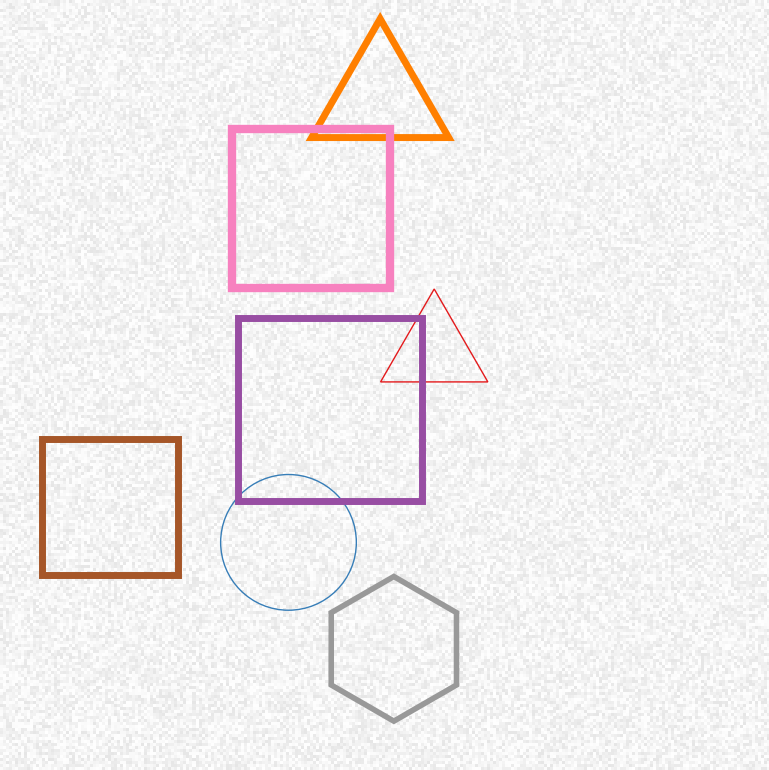[{"shape": "triangle", "thickness": 0.5, "radius": 0.4, "center": [0.564, 0.544]}, {"shape": "circle", "thickness": 0.5, "radius": 0.44, "center": [0.375, 0.296]}, {"shape": "square", "thickness": 2.5, "radius": 0.59, "center": [0.429, 0.468]}, {"shape": "triangle", "thickness": 2.5, "radius": 0.51, "center": [0.494, 0.873]}, {"shape": "square", "thickness": 2.5, "radius": 0.44, "center": [0.142, 0.341]}, {"shape": "square", "thickness": 3, "radius": 0.51, "center": [0.404, 0.729]}, {"shape": "hexagon", "thickness": 2, "radius": 0.47, "center": [0.512, 0.157]}]